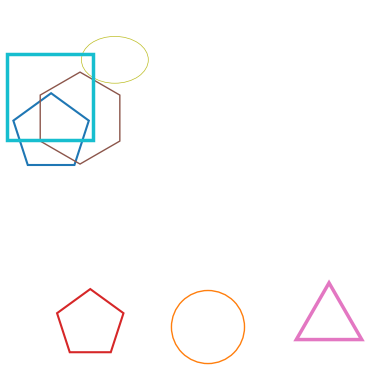[{"shape": "pentagon", "thickness": 1.5, "radius": 0.52, "center": [0.133, 0.655]}, {"shape": "circle", "thickness": 1, "radius": 0.47, "center": [0.54, 0.151]}, {"shape": "pentagon", "thickness": 1.5, "radius": 0.45, "center": [0.234, 0.159]}, {"shape": "hexagon", "thickness": 1, "radius": 0.6, "center": [0.208, 0.693]}, {"shape": "triangle", "thickness": 2.5, "radius": 0.49, "center": [0.855, 0.167]}, {"shape": "oval", "thickness": 0.5, "radius": 0.43, "center": [0.298, 0.845]}, {"shape": "square", "thickness": 2.5, "radius": 0.55, "center": [0.13, 0.748]}]